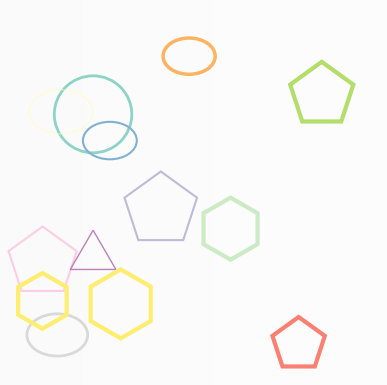[{"shape": "circle", "thickness": 2, "radius": 0.5, "center": [0.24, 0.703]}, {"shape": "oval", "thickness": 0.5, "radius": 0.41, "center": [0.157, 0.71]}, {"shape": "pentagon", "thickness": 1.5, "radius": 0.49, "center": [0.415, 0.456]}, {"shape": "pentagon", "thickness": 3, "radius": 0.36, "center": [0.771, 0.106]}, {"shape": "oval", "thickness": 1.5, "radius": 0.35, "center": [0.283, 0.635]}, {"shape": "oval", "thickness": 2.5, "radius": 0.34, "center": [0.488, 0.854]}, {"shape": "pentagon", "thickness": 3, "radius": 0.43, "center": [0.83, 0.754]}, {"shape": "pentagon", "thickness": 1.5, "radius": 0.46, "center": [0.11, 0.319]}, {"shape": "oval", "thickness": 2, "radius": 0.39, "center": [0.148, 0.13]}, {"shape": "triangle", "thickness": 1, "radius": 0.34, "center": [0.24, 0.334]}, {"shape": "hexagon", "thickness": 3, "radius": 0.4, "center": [0.595, 0.406]}, {"shape": "hexagon", "thickness": 3, "radius": 0.36, "center": [0.109, 0.219]}, {"shape": "hexagon", "thickness": 3, "radius": 0.45, "center": [0.312, 0.211]}]